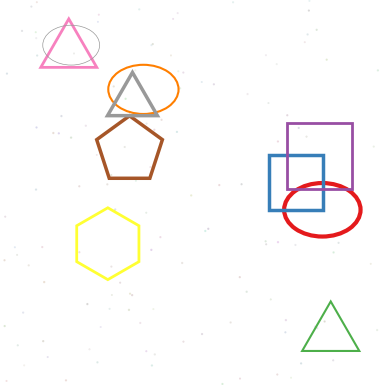[{"shape": "oval", "thickness": 3, "radius": 0.5, "center": [0.837, 0.455]}, {"shape": "square", "thickness": 2.5, "radius": 0.36, "center": [0.769, 0.527]}, {"shape": "triangle", "thickness": 1.5, "radius": 0.43, "center": [0.859, 0.131]}, {"shape": "square", "thickness": 2, "radius": 0.43, "center": [0.83, 0.595]}, {"shape": "oval", "thickness": 1.5, "radius": 0.46, "center": [0.373, 0.768]}, {"shape": "hexagon", "thickness": 2, "radius": 0.47, "center": [0.28, 0.367]}, {"shape": "pentagon", "thickness": 2.5, "radius": 0.45, "center": [0.336, 0.61]}, {"shape": "triangle", "thickness": 2, "radius": 0.42, "center": [0.179, 0.867]}, {"shape": "oval", "thickness": 0.5, "radius": 0.37, "center": [0.185, 0.883]}, {"shape": "triangle", "thickness": 2.5, "radius": 0.37, "center": [0.344, 0.737]}]